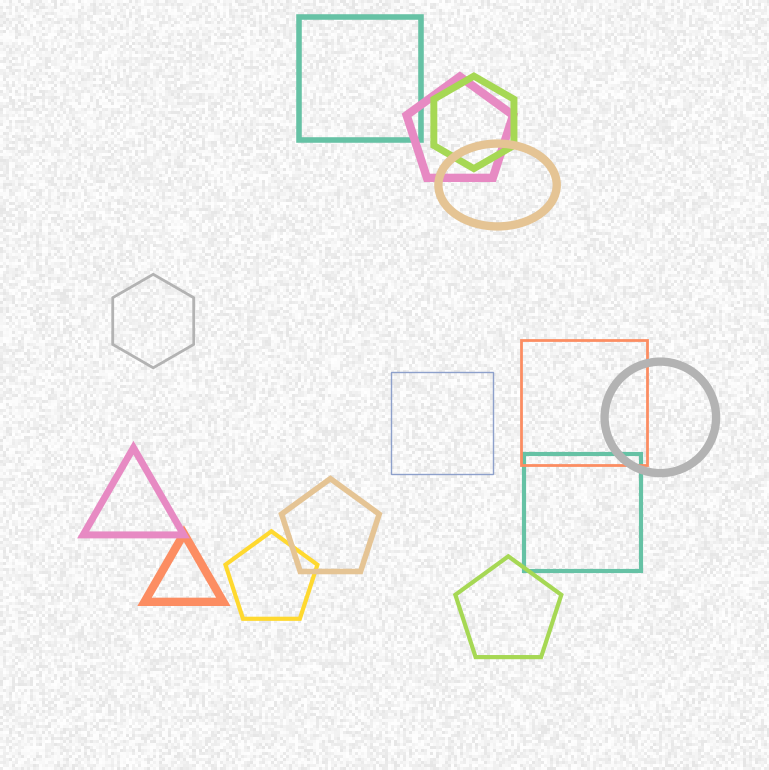[{"shape": "square", "thickness": 1.5, "radius": 0.38, "center": [0.756, 0.334]}, {"shape": "square", "thickness": 2, "radius": 0.4, "center": [0.468, 0.898]}, {"shape": "triangle", "thickness": 3, "radius": 0.3, "center": [0.239, 0.248]}, {"shape": "square", "thickness": 1, "radius": 0.41, "center": [0.759, 0.478]}, {"shape": "square", "thickness": 0.5, "radius": 0.33, "center": [0.574, 0.45]}, {"shape": "triangle", "thickness": 2.5, "radius": 0.38, "center": [0.173, 0.343]}, {"shape": "pentagon", "thickness": 3, "radius": 0.36, "center": [0.597, 0.828]}, {"shape": "pentagon", "thickness": 1.5, "radius": 0.36, "center": [0.66, 0.205]}, {"shape": "hexagon", "thickness": 2.5, "radius": 0.3, "center": [0.615, 0.841]}, {"shape": "pentagon", "thickness": 1.5, "radius": 0.31, "center": [0.353, 0.247]}, {"shape": "oval", "thickness": 3, "radius": 0.38, "center": [0.646, 0.76]}, {"shape": "pentagon", "thickness": 2, "radius": 0.33, "center": [0.429, 0.312]}, {"shape": "circle", "thickness": 3, "radius": 0.36, "center": [0.858, 0.458]}, {"shape": "hexagon", "thickness": 1, "radius": 0.3, "center": [0.199, 0.583]}]